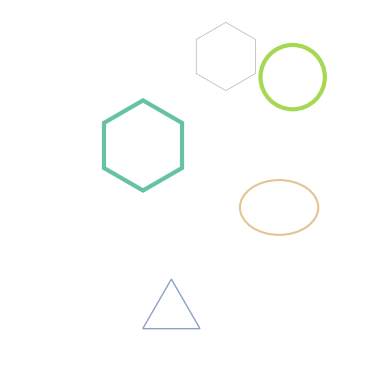[{"shape": "hexagon", "thickness": 3, "radius": 0.59, "center": [0.371, 0.622]}, {"shape": "triangle", "thickness": 1, "radius": 0.43, "center": [0.445, 0.189]}, {"shape": "circle", "thickness": 3, "radius": 0.42, "center": [0.76, 0.8]}, {"shape": "oval", "thickness": 1.5, "radius": 0.51, "center": [0.725, 0.461]}, {"shape": "hexagon", "thickness": 0.5, "radius": 0.44, "center": [0.587, 0.853]}]